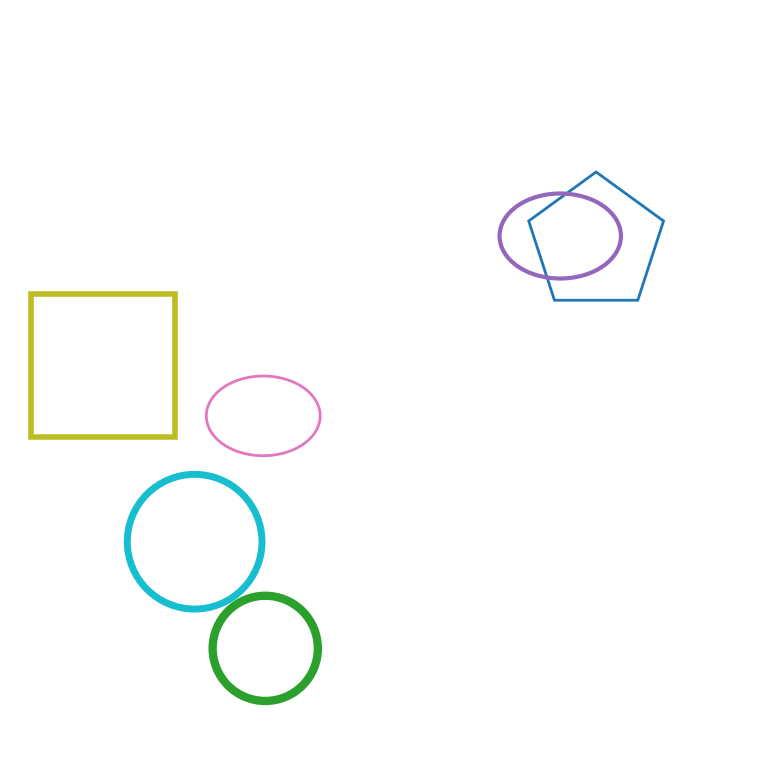[{"shape": "pentagon", "thickness": 1, "radius": 0.46, "center": [0.774, 0.685]}, {"shape": "circle", "thickness": 3, "radius": 0.34, "center": [0.344, 0.158]}, {"shape": "oval", "thickness": 1.5, "radius": 0.39, "center": [0.728, 0.694]}, {"shape": "oval", "thickness": 1, "radius": 0.37, "center": [0.342, 0.46]}, {"shape": "square", "thickness": 2, "radius": 0.46, "center": [0.134, 0.525]}, {"shape": "circle", "thickness": 2.5, "radius": 0.44, "center": [0.253, 0.296]}]